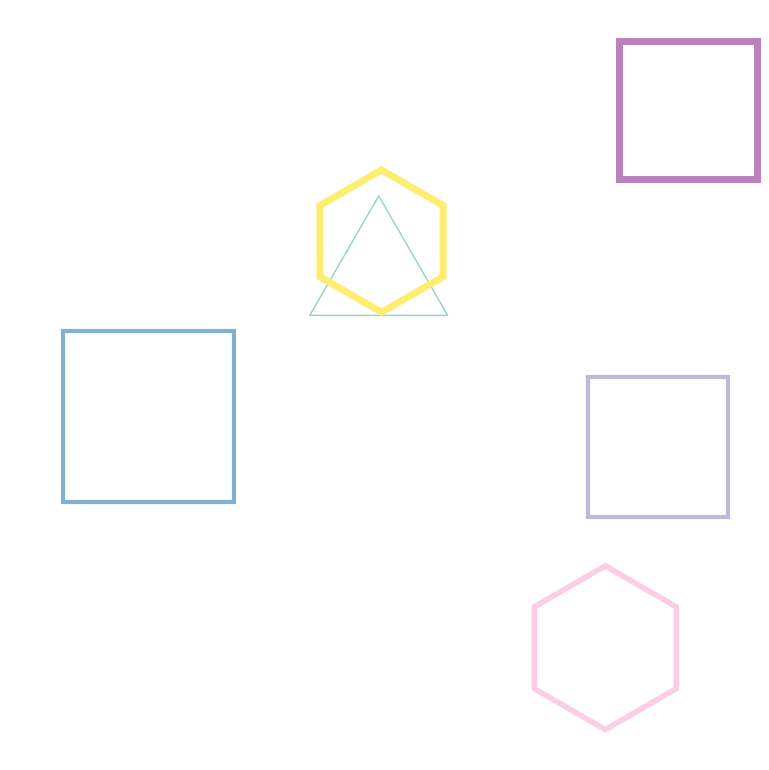[{"shape": "triangle", "thickness": 0.5, "radius": 0.52, "center": [0.492, 0.642]}, {"shape": "square", "thickness": 1.5, "radius": 0.46, "center": [0.855, 0.419]}, {"shape": "square", "thickness": 1.5, "radius": 0.56, "center": [0.193, 0.459]}, {"shape": "hexagon", "thickness": 2, "radius": 0.53, "center": [0.786, 0.159]}, {"shape": "square", "thickness": 2.5, "radius": 0.45, "center": [0.893, 0.857]}, {"shape": "hexagon", "thickness": 2.5, "radius": 0.46, "center": [0.495, 0.687]}]